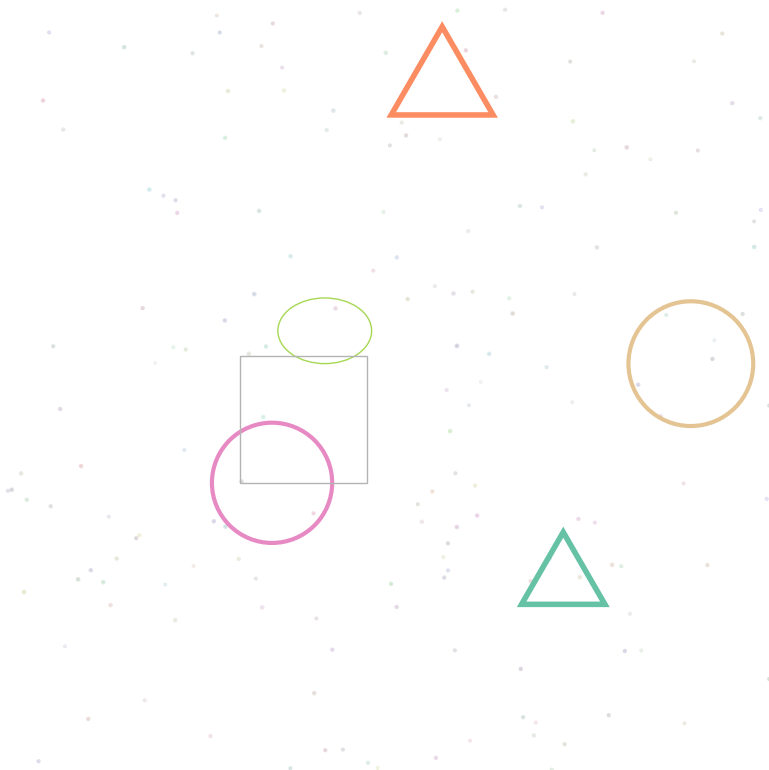[{"shape": "triangle", "thickness": 2, "radius": 0.31, "center": [0.731, 0.246]}, {"shape": "triangle", "thickness": 2, "radius": 0.38, "center": [0.574, 0.889]}, {"shape": "circle", "thickness": 1.5, "radius": 0.39, "center": [0.353, 0.373]}, {"shape": "oval", "thickness": 0.5, "radius": 0.3, "center": [0.422, 0.57]}, {"shape": "circle", "thickness": 1.5, "radius": 0.41, "center": [0.897, 0.528]}, {"shape": "square", "thickness": 0.5, "radius": 0.41, "center": [0.394, 0.455]}]